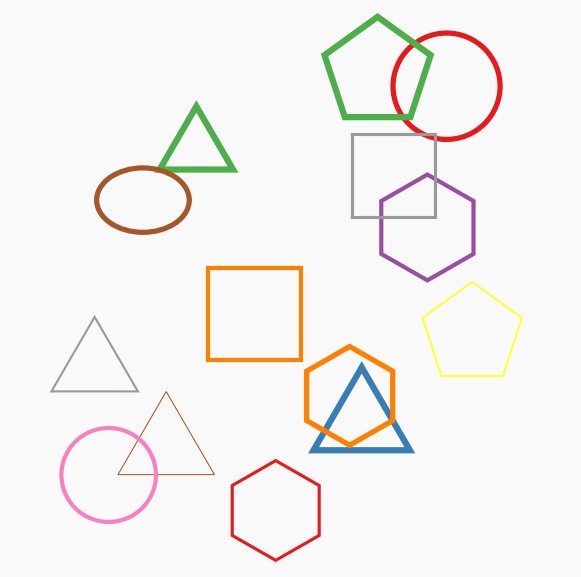[{"shape": "circle", "thickness": 2.5, "radius": 0.46, "center": [0.768, 0.85]}, {"shape": "hexagon", "thickness": 1.5, "radius": 0.43, "center": [0.474, 0.115]}, {"shape": "triangle", "thickness": 3, "radius": 0.48, "center": [0.622, 0.267]}, {"shape": "pentagon", "thickness": 3, "radius": 0.48, "center": [0.65, 0.874]}, {"shape": "triangle", "thickness": 3, "radius": 0.36, "center": [0.338, 0.742]}, {"shape": "hexagon", "thickness": 2, "radius": 0.46, "center": [0.735, 0.605]}, {"shape": "hexagon", "thickness": 2.5, "radius": 0.43, "center": [0.602, 0.314]}, {"shape": "square", "thickness": 2, "radius": 0.4, "center": [0.438, 0.455]}, {"shape": "pentagon", "thickness": 1, "radius": 0.45, "center": [0.812, 0.421]}, {"shape": "oval", "thickness": 2.5, "radius": 0.4, "center": [0.246, 0.653]}, {"shape": "triangle", "thickness": 0.5, "radius": 0.48, "center": [0.286, 0.225]}, {"shape": "circle", "thickness": 2, "radius": 0.41, "center": [0.187, 0.177]}, {"shape": "triangle", "thickness": 1, "radius": 0.43, "center": [0.163, 0.364]}, {"shape": "square", "thickness": 1.5, "radius": 0.36, "center": [0.676, 0.696]}]